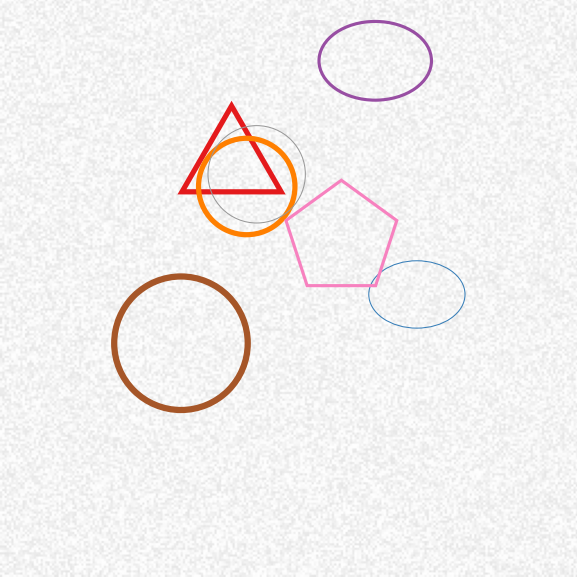[{"shape": "triangle", "thickness": 2.5, "radius": 0.5, "center": [0.401, 0.717]}, {"shape": "oval", "thickness": 0.5, "radius": 0.42, "center": [0.722, 0.489]}, {"shape": "oval", "thickness": 1.5, "radius": 0.49, "center": [0.65, 0.894]}, {"shape": "circle", "thickness": 2.5, "radius": 0.42, "center": [0.427, 0.676]}, {"shape": "circle", "thickness": 3, "radius": 0.58, "center": [0.313, 0.405]}, {"shape": "pentagon", "thickness": 1.5, "radius": 0.5, "center": [0.591, 0.586]}, {"shape": "circle", "thickness": 0.5, "radius": 0.42, "center": [0.444, 0.697]}]